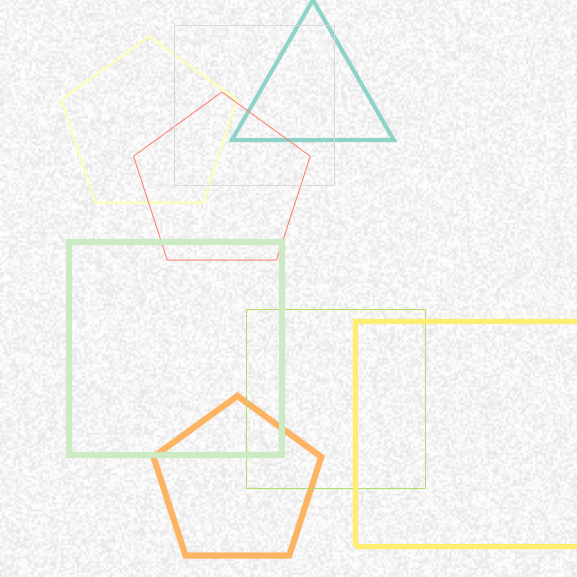[{"shape": "triangle", "thickness": 2, "radius": 0.81, "center": [0.542, 0.838]}, {"shape": "pentagon", "thickness": 1, "radius": 0.8, "center": [0.258, 0.777]}, {"shape": "pentagon", "thickness": 0.5, "radius": 0.8, "center": [0.384, 0.679]}, {"shape": "pentagon", "thickness": 3, "radius": 0.76, "center": [0.411, 0.161]}, {"shape": "square", "thickness": 0.5, "radius": 0.77, "center": [0.581, 0.309]}, {"shape": "square", "thickness": 0.5, "radius": 0.69, "center": [0.44, 0.817]}, {"shape": "square", "thickness": 3, "radius": 0.92, "center": [0.304, 0.395]}, {"shape": "square", "thickness": 2.5, "radius": 0.97, "center": [0.809, 0.249]}]